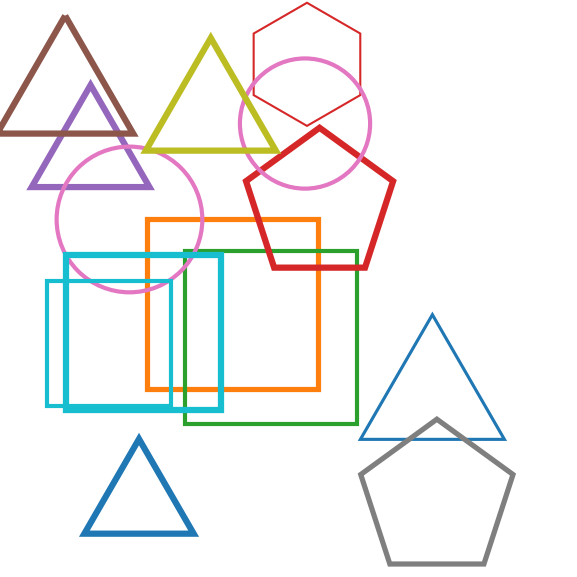[{"shape": "triangle", "thickness": 3, "radius": 0.55, "center": [0.241, 0.13]}, {"shape": "triangle", "thickness": 1.5, "radius": 0.72, "center": [0.749, 0.31]}, {"shape": "square", "thickness": 2.5, "radius": 0.74, "center": [0.403, 0.472]}, {"shape": "square", "thickness": 2, "radius": 0.75, "center": [0.469, 0.414]}, {"shape": "hexagon", "thickness": 1, "radius": 0.53, "center": [0.532, 0.888]}, {"shape": "pentagon", "thickness": 3, "radius": 0.67, "center": [0.553, 0.644]}, {"shape": "triangle", "thickness": 3, "radius": 0.59, "center": [0.157, 0.734]}, {"shape": "triangle", "thickness": 3, "radius": 0.68, "center": [0.113, 0.836]}, {"shape": "circle", "thickness": 2, "radius": 0.56, "center": [0.528, 0.785]}, {"shape": "circle", "thickness": 2, "radius": 0.63, "center": [0.224, 0.619]}, {"shape": "pentagon", "thickness": 2.5, "radius": 0.69, "center": [0.756, 0.135]}, {"shape": "triangle", "thickness": 3, "radius": 0.65, "center": [0.365, 0.803]}, {"shape": "square", "thickness": 2, "radius": 0.54, "center": [0.189, 0.404]}, {"shape": "square", "thickness": 3, "radius": 0.67, "center": [0.248, 0.423]}]